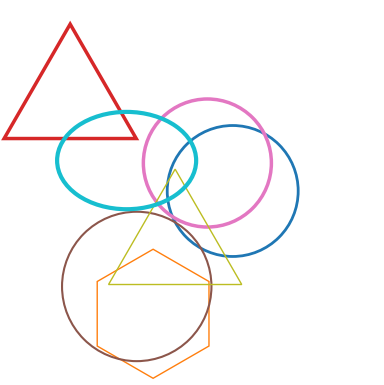[{"shape": "circle", "thickness": 2, "radius": 0.85, "center": [0.604, 0.504]}, {"shape": "hexagon", "thickness": 1, "radius": 0.84, "center": [0.398, 0.185]}, {"shape": "triangle", "thickness": 2.5, "radius": 0.99, "center": [0.182, 0.739]}, {"shape": "circle", "thickness": 1.5, "radius": 0.97, "center": [0.355, 0.256]}, {"shape": "circle", "thickness": 2.5, "radius": 0.83, "center": [0.539, 0.577]}, {"shape": "triangle", "thickness": 1, "radius": 1.0, "center": [0.455, 0.361]}, {"shape": "oval", "thickness": 3, "radius": 0.9, "center": [0.329, 0.583]}]